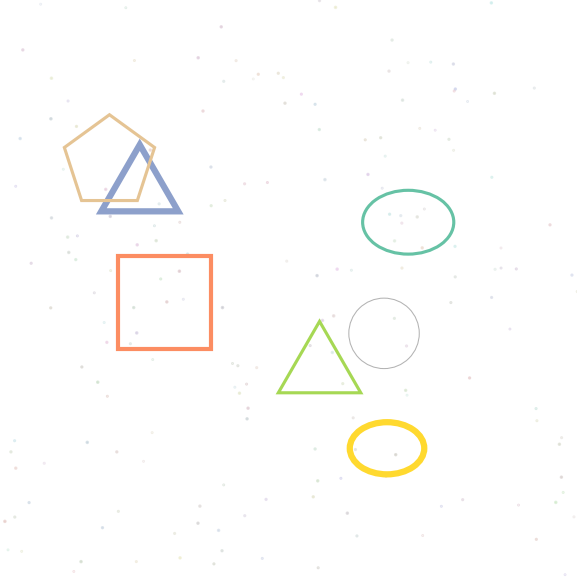[{"shape": "oval", "thickness": 1.5, "radius": 0.39, "center": [0.707, 0.614]}, {"shape": "square", "thickness": 2, "radius": 0.4, "center": [0.284, 0.476]}, {"shape": "triangle", "thickness": 3, "radius": 0.38, "center": [0.242, 0.672]}, {"shape": "triangle", "thickness": 1.5, "radius": 0.41, "center": [0.553, 0.36]}, {"shape": "oval", "thickness": 3, "radius": 0.32, "center": [0.67, 0.223]}, {"shape": "pentagon", "thickness": 1.5, "radius": 0.41, "center": [0.19, 0.718]}, {"shape": "circle", "thickness": 0.5, "radius": 0.3, "center": [0.665, 0.422]}]